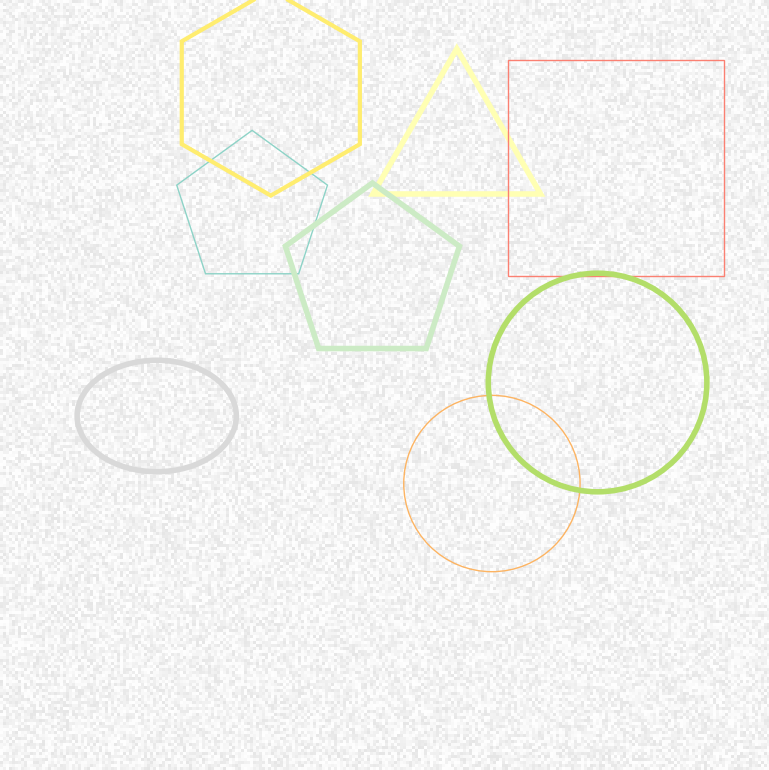[{"shape": "pentagon", "thickness": 0.5, "radius": 0.51, "center": [0.327, 0.728]}, {"shape": "triangle", "thickness": 2, "radius": 0.63, "center": [0.593, 0.811]}, {"shape": "square", "thickness": 0.5, "radius": 0.7, "center": [0.8, 0.782]}, {"shape": "circle", "thickness": 0.5, "radius": 0.57, "center": [0.639, 0.372]}, {"shape": "circle", "thickness": 2, "radius": 0.71, "center": [0.776, 0.503]}, {"shape": "oval", "thickness": 2, "radius": 0.52, "center": [0.204, 0.46]}, {"shape": "pentagon", "thickness": 2, "radius": 0.59, "center": [0.484, 0.643]}, {"shape": "hexagon", "thickness": 1.5, "radius": 0.67, "center": [0.352, 0.88]}]